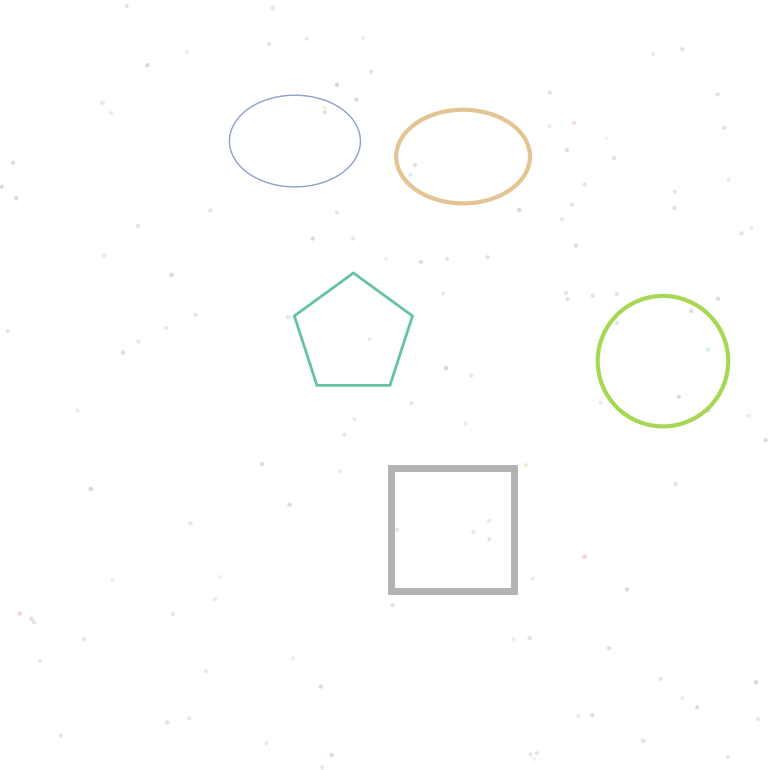[{"shape": "pentagon", "thickness": 1, "radius": 0.4, "center": [0.459, 0.565]}, {"shape": "oval", "thickness": 0.5, "radius": 0.43, "center": [0.383, 0.817]}, {"shape": "circle", "thickness": 1.5, "radius": 0.42, "center": [0.861, 0.531]}, {"shape": "oval", "thickness": 1.5, "radius": 0.43, "center": [0.601, 0.797]}, {"shape": "square", "thickness": 2.5, "radius": 0.4, "center": [0.588, 0.312]}]